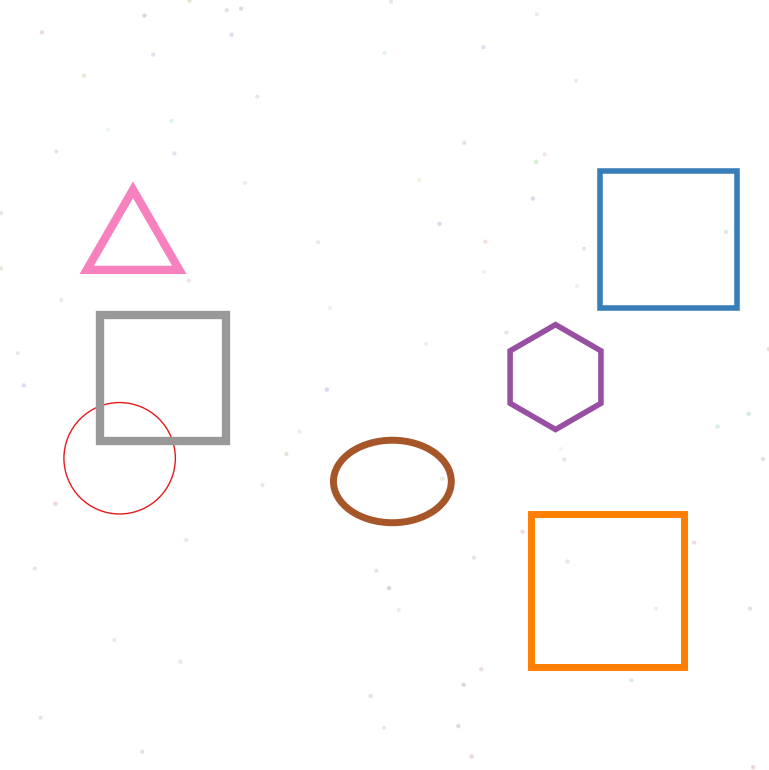[{"shape": "circle", "thickness": 0.5, "radius": 0.36, "center": [0.155, 0.405]}, {"shape": "square", "thickness": 2, "radius": 0.45, "center": [0.868, 0.689]}, {"shape": "hexagon", "thickness": 2, "radius": 0.34, "center": [0.721, 0.51]}, {"shape": "square", "thickness": 2.5, "radius": 0.5, "center": [0.788, 0.233]}, {"shape": "oval", "thickness": 2.5, "radius": 0.38, "center": [0.51, 0.375]}, {"shape": "triangle", "thickness": 3, "radius": 0.35, "center": [0.173, 0.684]}, {"shape": "square", "thickness": 3, "radius": 0.41, "center": [0.211, 0.509]}]